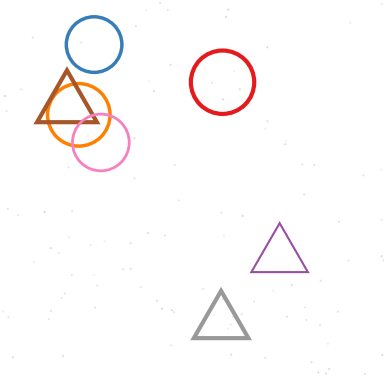[{"shape": "circle", "thickness": 3, "radius": 0.41, "center": [0.578, 0.786]}, {"shape": "circle", "thickness": 2.5, "radius": 0.36, "center": [0.244, 0.884]}, {"shape": "triangle", "thickness": 1.5, "radius": 0.42, "center": [0.726, 0.336]}, {"shape": "circle", "thickness": 2.5, "radius": 0.41, "center": [0.205, 0.702]}, {"shape": "triangle", "thickness": 3, "radius": 0.45, "center": [0.174, 0.728]}, {"shape": "circle", "thickness": 2, "radius": 0.37, "center": [0.262, 0.63]}, {"shape": "triangle", "thickness": 3, "radius": 0.41, "center": [0.574, 0.163]}]